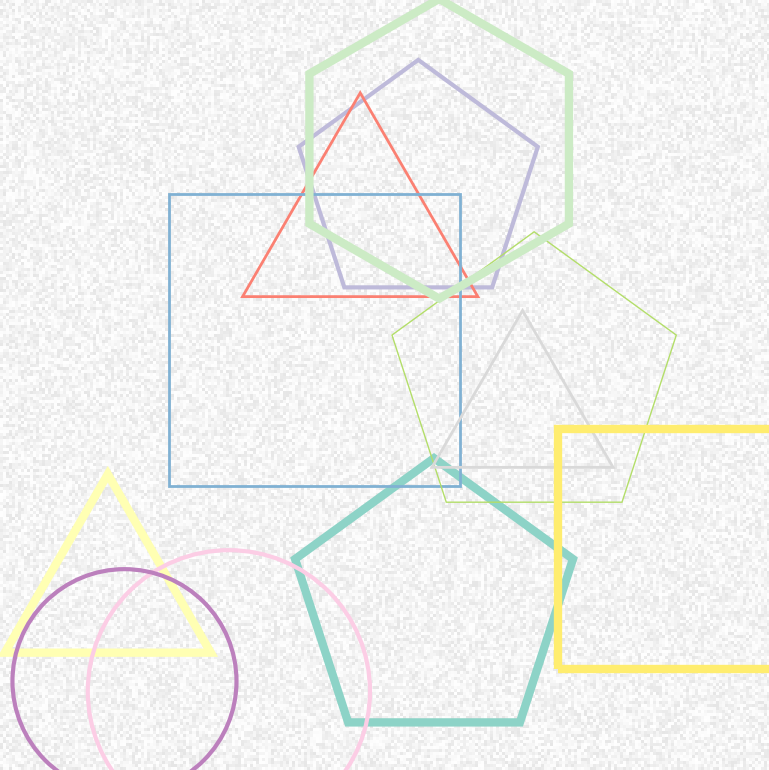[{"shape": "pentagon", "thickness": 3, "radius": 0.95, "center": [0.564, 0.215]}, {"shape": "triangle", "thickness": 3, "radius": 0.77, "center": [0.14, 0.23]}, {"shape": "pentagon", "thickness": 1.5, "radius": 0.82, "center": [0.543, 0.759]}, {"shape": "triangle", "thickness": 1, "radius": 0.88, "center": [0.468, 0.703]}, {"shape": "square", "thickness": 1, "radius": 0.95, "center": [0.408, 0.559]}, {"shape": "pentagon", "thickness": 0.5, "radius": 0.97, "center": [0.694, 0.505]}, {"shape": "circle", "thickness": 1.5, "radius": 0.92, "center": [0.297, 0.102]}, {"shape": "triangle", "thickness": 1, "radius": 0.68, "center": [0.679, 0.461]}, {"shape": "circle", "thickness": 1.5, "radius": 0.73, "center": [0.162, 0.115]}, {"shape": "hexagon", "thickness": 3, "radius": 0.97, "center": [0.57, 0.807]}, {"shape": "square", "thickness": 3, "radius": 0.78, "center": [0.88, 0.287]}]